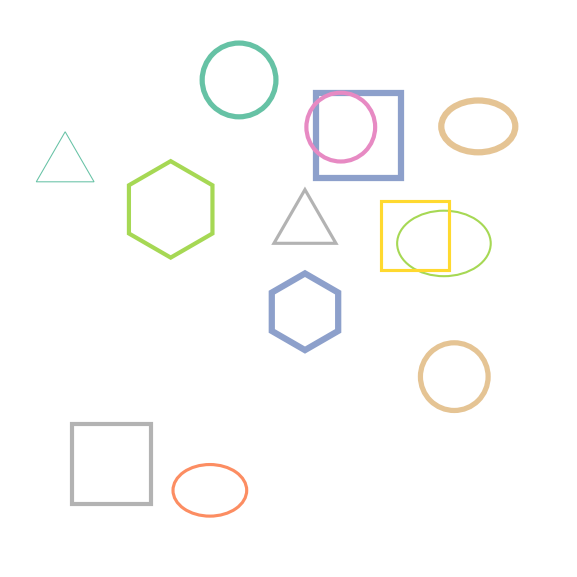[{"shape": "circle", "thickness": 2.5, "radius": 0.32, "center": [0.414, 0.861]}, {"shape": "triangle", "thickness": 0.5, "radius": 0.29, "center": [0.113, 0.713]}, {"shape": "oval", "thickness": 1.5, "radius": 0.32, "center": [0.363, 0.15]}, {"shape": "square", "thickness": 3, "radius": 0.37, "center": [0.621, 0.765]}, {"shape": "hexagon", "thickness": 3, "radius": 0.33, "center": [0.528, 0.459]}, {"shape": "circle", "thickness": 2, "radius": 0.3, "center": [0.59, 0.779]}, {"shape": "hexagon", "thickness": 2, "radius": 0.42, "center": [0.296, 0.637]}, {"shape": "oval", "thickness": 1, "radius": 0.41, "center": [0.769, 0.578]}, {"shape": "square", "thickness": 1.5, "radius": 0.3, "center": [0.718, 0.591]}, {"shape": "oval", "thickness": 3, "radius": 0.32, "center": [0.828, 0.78]}, {"shape": "circle", "thickness": 2.5, "radius": 0.29, "center": [0.787, 0.347]}, {"shape": "triangle", "thickness": 1.5, "radius": 0.31, "center": [0.528, 0.609]}, {"shape": "square", "thickness": 2, "radius": 0.34, "center": [0.193, 0.196]}]